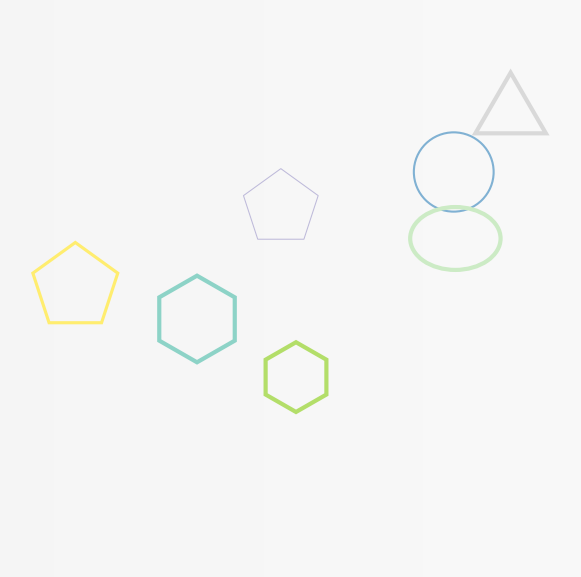[{"shape": "hexagon", "thickness": 2, "radius": 0.37, "center": [0.339, 0.447]}, {"shape": "pentagon", "thickness": 0.5, "radius": 0.34, "center": [0.483, 0.64]}, {"shape": "circle", "thickness": 1, "radius": 0.34, "center": [0.781, 0.701]}, {"shape": "hexagon", "thickness": 2, "radius": 0.3, "center": [0.509, 0.346]}, {"shape": "triangle", "thickness": 2, "radius": 0.35, "center": [0.879, 0.803]}, {"shape": "oval", "thickness": 2, "radius": 0.39, "center": [0.783, 0.586]}, {"shape": "pentagon", "thickness": 1.5, "radius": 0.38, "center": [0.13, 0.502]}]